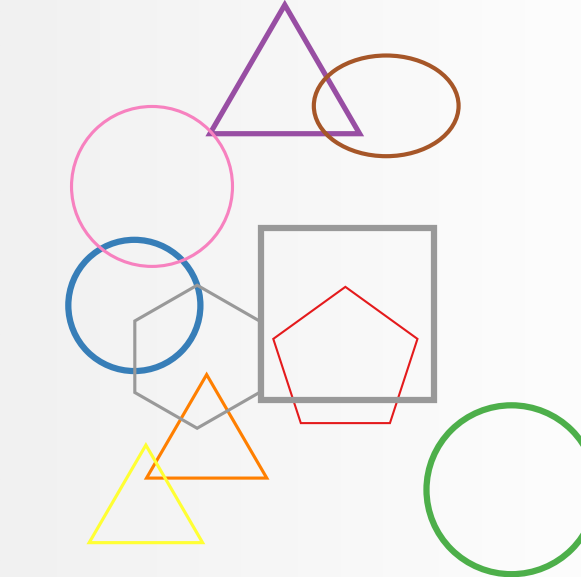[{"shape": "pentagon", "thickness": 1, "radius": 0.65, "center": [0.594, 0.372]}, {"shape": "circle", "thickness": 3, "radius": 0.57, "center": [0.231, 0.47]}, {"shape": "circle", "thickness": 3, "radius": 0.73, "center": [0.88, 0.151]}, {"shape": "triangle", "thickness": 2.5, "radius": 0.74, "center": [0.49, 0.842]}, {"shape": "triangle", "thickness": 1.5, "radius": 0.6, "center": [0.356, 0.231]}, {"shape": "triangle", "thickness": 1.5, "radius": 0.56, "center": [0.251, 0.116]}, {"shape": "oval", "thickness": 2, "radius": 0.62, "center": [0.664, 0.816]}, {"shape": "circle", "thickness": 1.5, "radius": 0.69, "center": [0.262, 0.676]}, {"shape": "square", "thickness": 3, "radius": 0.74, "center": [0.597, 0.455]}, {"shape": "hexagon", "thickness": 1.5, "radius": 0.62, "center": [0.339, 0.381]}]